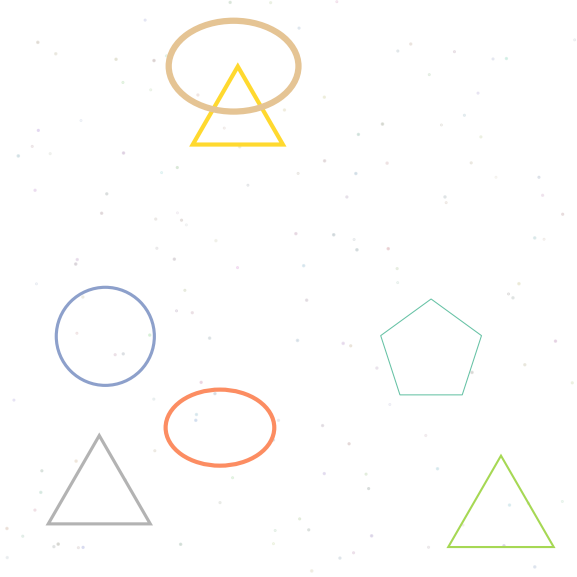[{"shape": "pentagon", "thickness": 0.5, "radius": 0.46, "center": [0.746, 0.39]}, {"shape": "oval", "thickness": 2, "radius": 0.47, "center": [0.381, 0.259]}, {"shape": "circle", "thickness": 1.5, "radius": 0.42, "center": [0.182, 0.417]}, {"shape": "triangle", "thickness": 1, "radius": 0.53, "center": [0.868, 0.105]}, {"shape": "triangle", "thickness": 2, "radius": 0.45, "center": [0.412, 0.794]}, {"shape": "oval", "thickness": 3, "radius": 0.56, "center": [0.404, 0.885]}, {"shape": "triangle", "thickness": 1.5, "radius": 0.51, "center": [0.172, 0.143]}]